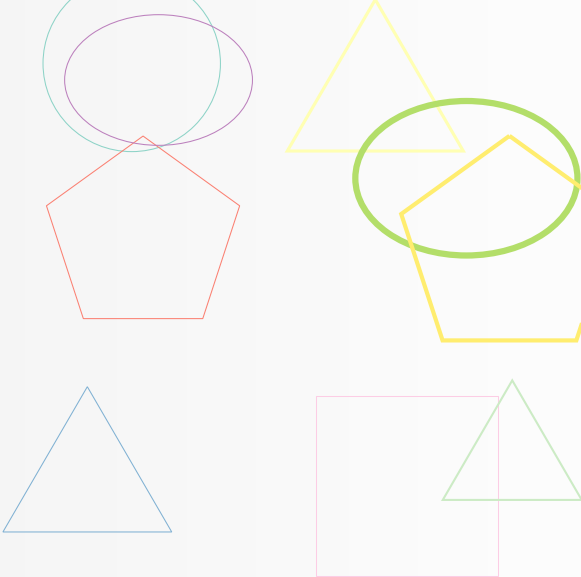[{"shape": "circle", "thickness": 0.5, "radius": 0.76, "center": [0.227, 0.889]}, {"shape": "triangle", "thickness": 1.5, "radius": 0.87, "center": [0.646, 0.825]}, {"shape": "pentagon", "thickness": 0.5, "radius": 0.87, "center": [0.246, 0.589]}, {"shape": "triangle", "thickness": 0.5, "radius": 0.84, "center": [0.15, 0.162]}, {"shape": "oval", "thickness": 3, "radius": 0.96, "center": [0.802, 0.69]}, {"shape": "square", "thickness": 0.5, "radius": 0.78, "center": [0.7, 0.158]}, {"shape": "oval", "thickness": 0.5, "radius": 0.81, "center": [0.273, 0.861]}, {"shape": "triangle", "thickness": 1, "radius": 0.69, "center": [0.881, 0.202]}, {"shape": "pentagon", "thickness": 2, "radius": 0.98, "center": [0.876, 0.568]}]